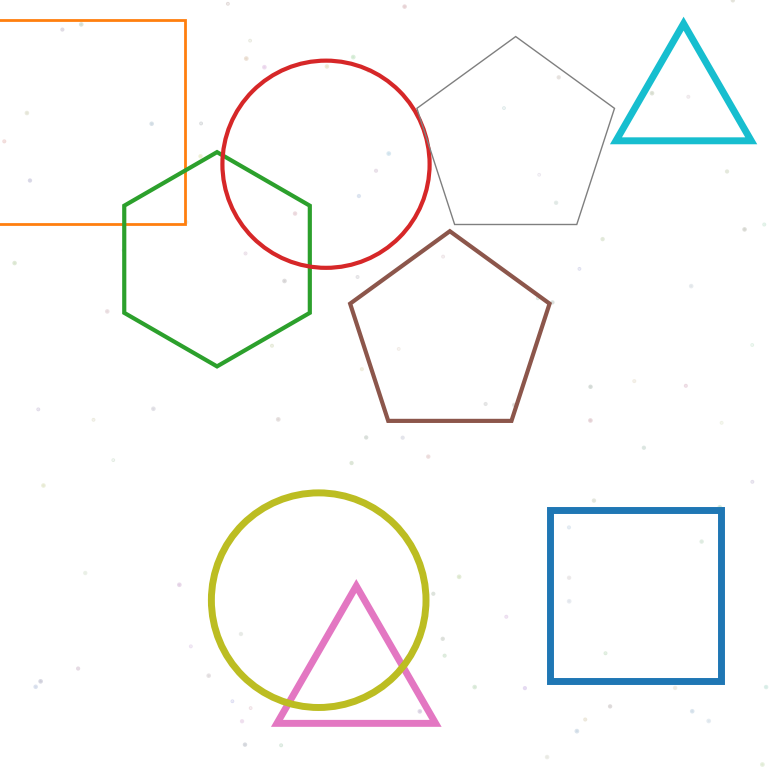[{"shape": "square", "thickness": 2.5, "radius": 0.55, "center": [0.825, 0.227]}, {"shape": "square", "thickness": 1, "radius": 0.66, "center": [0.108, 0.841]}, {"shape": "hexagon", "thickness": 1.5, "radius": 0.7, "center": [0.282, 0.663]}, {"shape": "circle", "thickness": 1.5, "radius": 0.67, "center": [0.423, 0.787]}, {"shape": "pentagon", "thickness": 1.5, "radius": 0.68, "center": [0.584, 0.564]}, {"shape": "triangle", "thickness": 2.5, "radius": 0.59, "center": [0.463, 0.12]}, {"shape": "pentagon", "thickness": 0.5, "radius": 0.67, "center": [0.67, 0.818]}, {"shape": "circle", "thickness": 2.5, "radius": 0.7, "center": [0.414, 0.221]}, {"shape": "triangle", "thickness": 2.5, "radius": 0.51, "center": [0.888, 0.868]}]